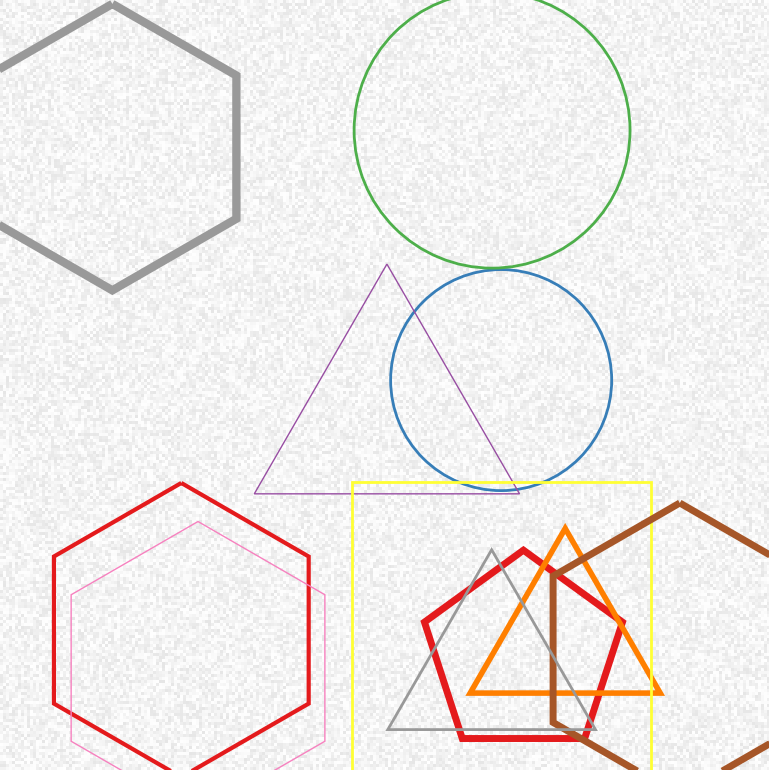[{"shape": "hexagon", "thickness": 1.5, "radius": 0.96, "center": [0.235, 0.182]}, {"shape": "pentagon", "thickness": 2.5, "radius": 0.68, "center": [0.68, 0.15]}, {"shape": "circle", "thickness": 1, "radius": 0.72, "center": [0.651, 0.506]}, {"shape": "circle", "thickness": 1, "radius": 0.9, "center": [0.639, 0.831]}, {"shape": "triangle", "thickness": 0.5, "radius": 0.99, "center": [0.502, 0.458]}, {"shape": "triangle", "thickness": 2, "radius": 0.71, "center": [0.734, 0.171]}, {"shape": "square", "thickness": 1, "radius": 0.97, "center": [0.652, 0.179]}, {"shape": "hexagon", "thickness": 2.5, "radius": 0.95, "center": [0.883, 0.157]}, {"shape": "hexagon", "thickness": 0.5, "radius": 0.95, "center": [0.257, 0.132]}, {"shape": "hexagon", "thickness": 3, "radius": 0.93, "center": [0.146, 0.809]}, {"shape": "triangle", "thickness": 1, "radius": 0.78, "center": [0.639, 0.13]}]